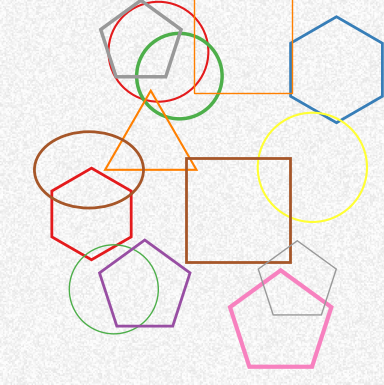[{"shape": "circle", "thickness": 1.5, "radius": 0.65, "center": [0.411, 0.866]}, {"shape": "hexagon", "thickness": 2, "radius": 0.59, "center": [0.238, 0.444]}, {"shape": "hexagon", "thickness": 2, "radius": 0.69, "center": [0.874, 0.819]}, {"shape": "circle", "thickness": 1, "radius": 0.58, "center": [0.296, 0.248]}, {"shape": "circle", "thickness": 2.5, "radius": 0.55, "center": [0.466, 0.802]}, {"shape": "pentagon", "thickness": 2, "radius": 0.62, "center": [0.376, 0.253]}, {"shape": "square", "thickness": 1, "radius": 0.64, "center": [0.632, 0.885]}, {"shape": "triangle", "thickness": 1.5, "radius": 0.68, "center": [0.392, 0.627]}, {"shape": "circle", "thickness": 1.5, "radius": 0.71, "center": [0.811, 0.565]}, {"shape": "square", "thickness": 2, "radius": 0.67, "center": [0.618, 0.454]}, {"shape": "oval", "thickness": 2, "radius": 0.71, "center": [0.231, 0.559]}, {"shape": "pentagon", "thickness": 3, "radius": 0.69, "center": [0.729, 0.159]}, {"shape": "pentagon", "thickness": 1, "radius": 0.53, "center": [0.772, 0.268]}, {"shape": "pentagon", "thickness": 2.5, "radius": 0.55, "center": [0.366, 0.889]}]